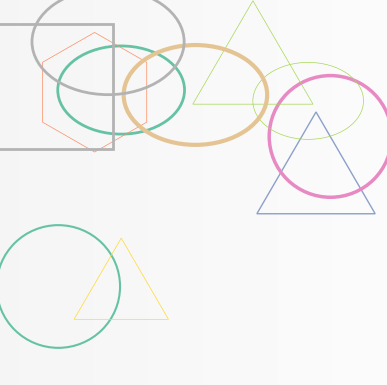[{"shape": "oval", "thickness": 2, "radius": 0.82, "center": [0.313, 0.766]}, {"shape": "circle", "thickness": 1.5, "radius": 0.8, "center": [0.15, 0.256]}, {"shape": "hexagon", "thickness": 0.5, "radius": 0.78, "center": [0.244, 0.76]}, {"shape": "triangle", "thickness": 1, "radius": 0.88, "center": [0.816, 0.533]}, {"shape": "circle", "thickness": 2.5, "radius": 0.79, "center": [0.853, 0.646]}, {"shape": "triangle", "thickness": 0.5, "radius": 0.9, "center": [0.653, 0.819]}, {"shape": "oval", "thickness": 0.5, "radius": 0.71, "center": [0.795, 0.738]}, {"shape": "triangle", "thickness": 0.5, "radius": 0.7, "center": [0.313, 0.241]}, {"shape": "oval", "thickness": 3, "radius": 0.93, "center": [0.504, 0.753]}, {"shape": "square", "thickness": 2, "radius": 0.81, "center": [0.13, 0.775]}, {"shape": "oval", "thickness": 2, "radius": 0.98, "center": [0.279, 0.892]}]